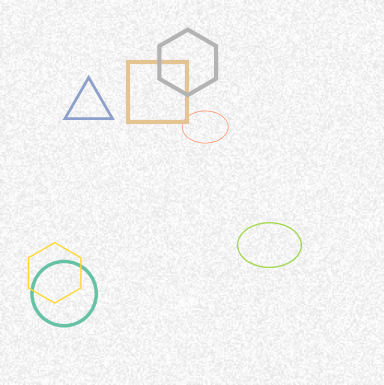[{"shape": "circle", "thickness": 2.5, "radius": 0.42, "center": [0.167, 0.237]}, {"shape": "oval", "thickness": 0.5, "radius": 0.3, "center": [0.533, 0.67]}, {"shape": "triangle", "thickness": 2, "radius": 0.36, "center": [0.23, 0.727]}, {"shape": "oval", "thickness": 1, "radius": 0.41, "center": [0.7, 0.363]}, {"shape": "hexagon", "thickness": 1, "radius": 0.39, "center": [0.142, 0.291]}, {"shape": "square", "thickness": 3, "radius": 0.39, "center": [0.409, 0.762]}, {"shape": "hexagon", "thickness": 3, "radius": 0.43, "center": [0.488, 0.838]}]